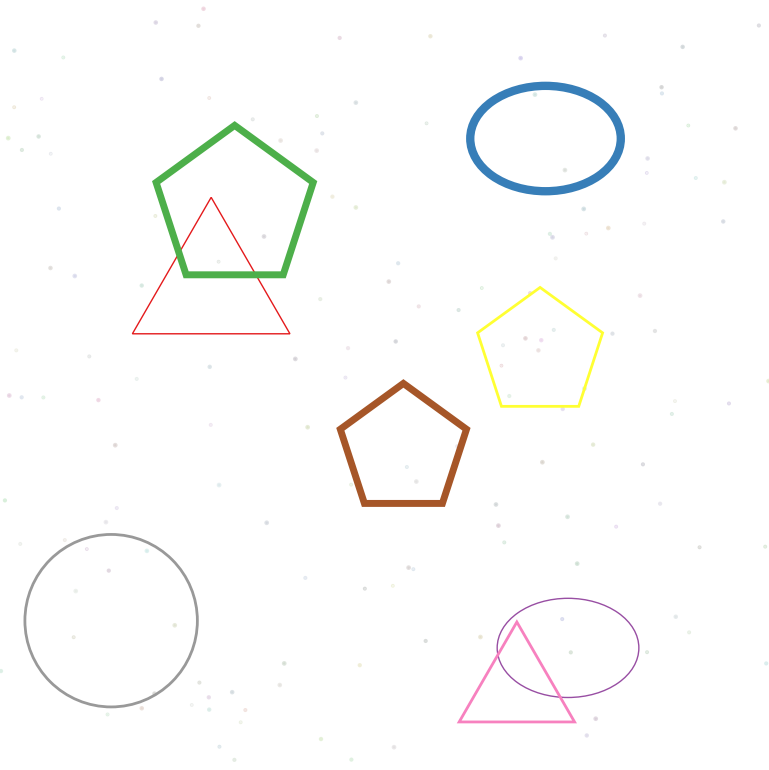[{"shape": "triangle", "thickness": 0.5, "radius": 0.59, "center": [0.274, 0.626]}, {"shape": "oval", "thickness": 3, "radius": 0.49, "center": [0.708, 0.82]}, {"shape": "pentagon", "thickness": 2.5, "radius": 0.54, "center": [0.305, 0.73]}, {"shape": "oval", "thickness": 0.5, "radius": 0.46, "center": [0.738, 0.159]}, {"shape": "pentagon", "thickness": 1, "radius": 0.43, "center": [0.701, 0.541]}, {"shape": "pentagon", "thickness": 2.5, "radius": 0.43, "center": [0.524, 0.416]}, {"shape": "triangle", "thickness": 1, "radius": 0.43, "center": [0.671, 0.106]}, {"shape": "circle", "thickness": 1, "radius": 0.56, "center": [0.144, 0.194]}]